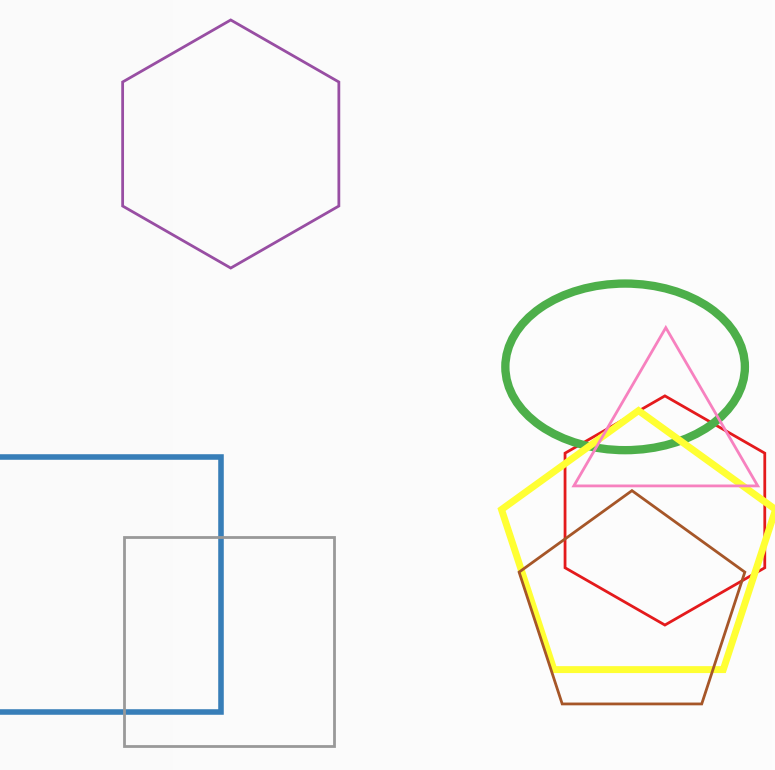[{"shape": "hexagon", "thickness": 1, "radius": 0.74, "center": [0.858, 0.337]}, {"shape": "square", "thickness": 2, "radius": 0.83, "center": [0.119, 0.241]}, {"shape": "oval", "thickness": 3, "radius": 0.77, "center": [0.807, 0.524]}, {"shape": "hexagon", "thickness": 1, "radius": 0.81, "center": [0.298, 0.813]}, {"shape": "pentagon", "thickness": 2.5, "radius": 0.93, "center": [0.824, 0.281]}, {"shape": "pentagon", "thickness": 1, "radius": 0.77, "center": [0.815, 0.21]}, {"shape": "triangle", "thickness": 1, "radius": 0.69, "center": [0.859, 0.437]}, {"shape": "square", "thickness": 1, "radius": 0.68, "center": [0.296, 0.166]}]